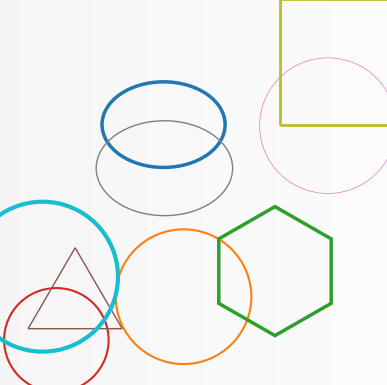[{"shape": "oval", "thickness": 2.5, "radius": 0.79, "center": [0.422, 0.676]}, {"shape": "circle", "thickness": 1.5, "radius": 0.87, "center": [0.474, 0.229]}, {"shape": "hexagon", "thickness": 2.5, "radius": 0.84, "center": [0.71, 0.296]}, {"shape": "circle", "thickness": 1.5, "radius": 0.67, "center": [0.145, 0.117]}, {"shape": "triangle", "thickness": 1, "radius": 0.7, "center": [0.194, 0.216]}, {"shape": "circle", "thickness": 0.5, "radius": 0.88, "center": [0.846, 0.674]}, {"shape": "oval", "thickness": 1, "radius": 0.88, "center": [0.424, 0.563]}, {"shape": "square", "thickness": 2, "radius": 0.82, "center": [0.887, 0.838]}, {"shape": "circle", "thickness": 3, "radius": 0.97, "center": [0.11, 0.281]}]